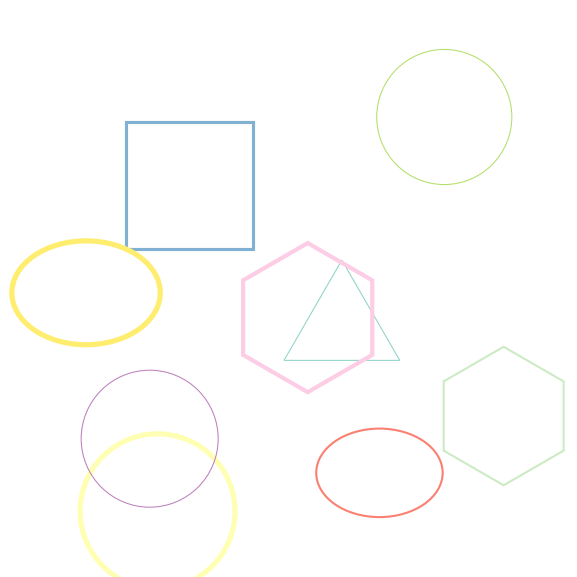[{"shape": "triangle", "thickness": 0.5, "radius": 0.58, "center": [0.592, 0.433]}, {"shape": "circle", "thickness": 2.5, "radius": 0.67, "center": [0.273, 0.114]}, {"shape": "oval", "thickness": 1, "radius": 0.55, "center": [0.657, 0.18]}, {"shape": "square", "thickness": 1.5, "radius": 0.55, "center": [0.329, 0.679]}, {"shape": "circle", "thickness": 0.5, "radius": 0.58, "center": [0.769, 0.797]}, {"shape": "hexagon", "thickness": 2, "radius": 0.65, "center": [0.533, 0.449]}, {"shape": "circle", "thickness": 0.5, "radius": 0.59, "center": [0.259, 0.239]}, {"shape": "hexagon", "thickness": 1, "radius": 0.6, "center": [0.872, 0.279]}, {"shape": "oval", "thickness": 2.5, "radius": 0.64, "center": [0.149, 0.492]}]